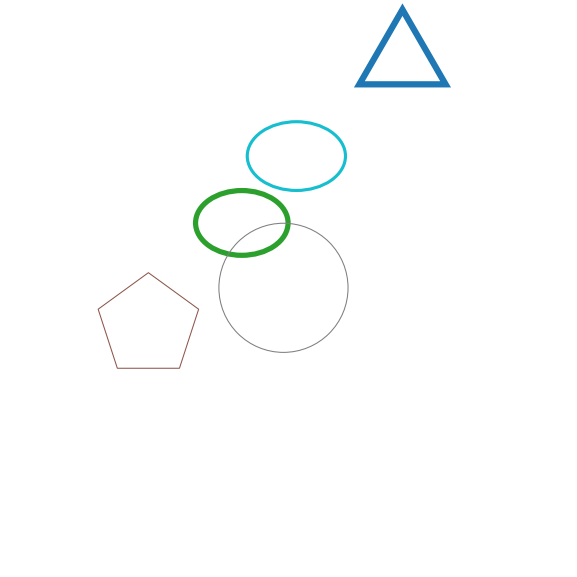[{"shape": "triangle", "thickness": 3, "radius": 0.43, "center": [0.697, 0.896]}, {"shape": "oval", "thickness": 2.5, "radius": 0.4, "center": [0.419, 0.613]}, {"shape": "pentagon", "thickness": 0.5, "radius": 0.46, "center": [0.257, 0.435]}, {"shape": "circle", "thickness": 0.5, "radius": 0.56, "center": [0.491, 0.501]}, {"shape": "oval", "thickness": 1.5, "radius": 0.43, "center": [0.513, 0.729]}]